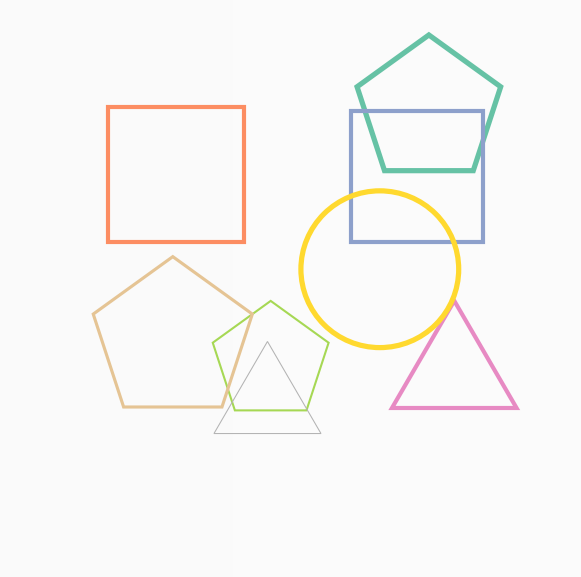[{"shape": "pentagon", "thickness": 2.5, "radius": 0.65, "center": [0.738, 0.809]}, {"shape": "square", "thickness": 2, "radius": 0.58, "center": [0.302, 0.697]}, {"shape": "square", "thickness": 2, "radius": 0.57, "center": [0.717, 0.693]}, {"shape": "triangle", "thickness": 2, "radius": 0.62, "center": [0.782, 0.355]}, {"shape": "pentagon", "thickness": 1, "radius": 0.52, "center": [0.466, 0.373]}, {"shape": "circle", "thickness": 2.5, "radius": 0.68, "center": [0.653, 0.533]}, {"shape": "pentagon", "thickness": 1.5, "radius": 0.72, "center": [0.297, 0.411]}, {"shape": "triangle", "thickness": 0.5, "radius": 0.53, "center": [0.46, 0.302]}]